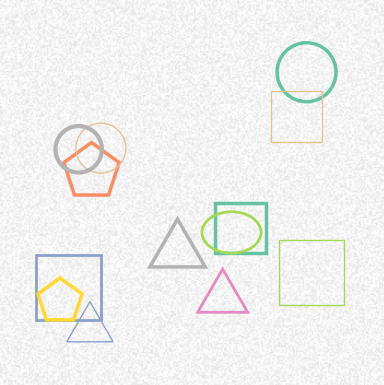[{"shape": "circle", "thickness": 2.5, "radius": 0.38, "center": [0.796, 0.812]}, {"shape": "square", "thickness": 2.5, "radius": 0.33, "center": [0.625, 0.408]}, {"shape": "pentagon", "thickness": 2.5, "radius": 0.38, "center": [0.238, 0.554]}, {"shape": "triangle", "thickness": 1, "radius": 0.35, "center": [0.234, 0.147]}, {"shape": "square", "thickness": 2, "radius": 0.42, "center": [0.177, 0.253]}, {"shape": "triangle", "thickness": 2, "radius": 0.37, "center": [0.578, 0.226]}, {"shape": "oval", "thickness": 2, "radius": 0.38, "center": [0.601, 0.396]}, {"shape": "square", "thickness": 1, "radius": 0.42, "center": [0.808, 0.291]}, {"shape": "pentagon", "thickness": 2.5, "radius": 0.3, "center": [0.156, 0.218]}, {"shape": "circle", "thickness": 1, "radius": 0.32, "center": [0.262, 0.615]}, {"shape": "square", "thickness": 1, "radius": 0.33, "center": [0.769, 0.697]}, {"shape": "circle", "thickness": 3, "radius": 0.3, "center": [0.204, 0.612]}, {"shape": "triangle", "thickness": 2.5, "radius": 0.41, "center": [0.461, 0.348]}]